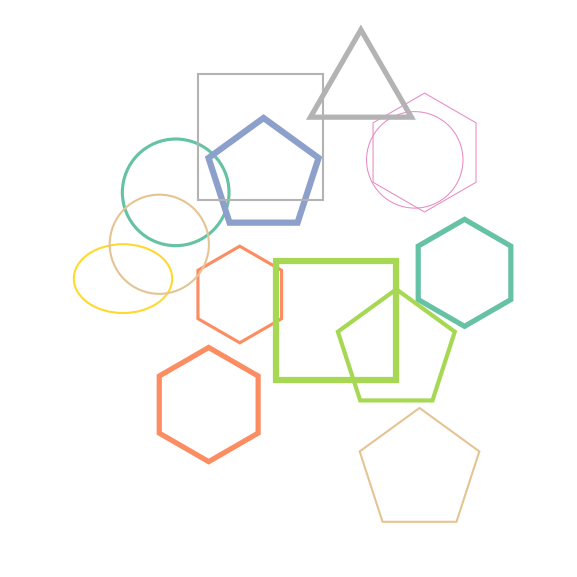[{"shape": "hexagon", "thickness": 2.5, "radius": 0.46, "center": [0.804, 0.527]}, {"shape": "circle", "thickness": 1.5, "radius": 0.46, "center": [0.304, 0.666]}, {"shape": "hexagon", "thickness": 1.5, "radius": 0.42, "center": [0.415, 0.489]}, {"shape": "hexagon", "thickness": 2.5, "radius": 0.49, "center": [0.361, 0.299]}, {"shape": "pentagon", "thickness": 3, "radius": 0.5, "center": [0.456, 0.695]}, {"shape": "circle", "thickness": 0.5, "radius": 0.42, "center": [0.718, 0.722]}, {"shape": "hexagon", "thickness": 0.5, "radius": 0.51, "center": [0.735, 0.735]}, {"shape": "square", "thickness": 3, "radius": 0.52, "center": [0.582, 0.444]}, {"shape": "pentagon", "thickness": 2, "radius": 0.53, "center": [0.686, 0.392]}, {"shape": "oval", "thickness": 1, "radius": 0.43, "center": [0.213, 0.517]}, {"shape": "circle", "thickness": 1, "radius": 0.43, "center": [0.276, 0.576]}, {"shape": "pentagon", "thickness": 1, "radius": 0.54, "center": [0.726, 0.184]}, {"shape": "triangle", "thickness": 2.5, "radius": 0.5, "center": [0.625, 0.847]}, {"shape": "square", "thickness": 1, "radius": 0.54, "center": [0.451, 0.762]}]